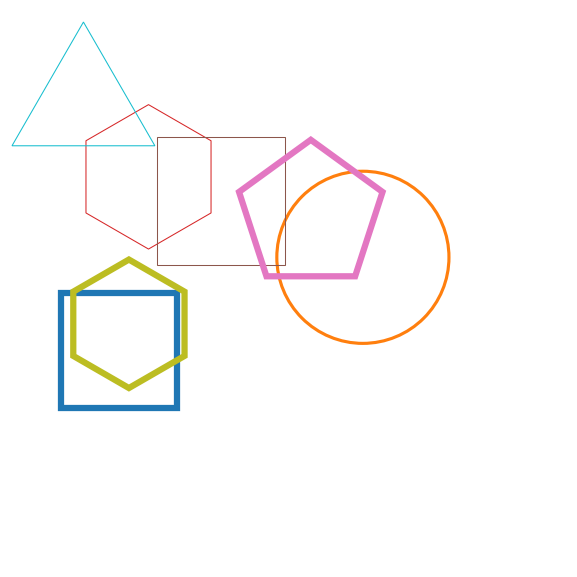[{"shape": "square", "thickness": 3, "radius": 0.5, "center": [0.206, 0.392]}, {"shape": "circle", "thickness": 1.5, "radius": 0.75, "center": [0.628, 0.554]}, {"shape": "hexagon", "thickness": 0.5, "radius": 0.63, "center": [0.257, 0.693]}, {"shape": "square", "thickness": 0.5, "radius": 0.56, "center": [0.383, 0.652]}, {"shape": "pentagon", "thickness": 3, "radius": 0.65, "center": [0.538, 0.626]}, {"shape": "hexagon", "thickness": 3, "radius": 0.56, "center": [0.223, 0.438]}, {"shape": "triangle", "thickness": 0.5, "radius": 0.71, "center": [0.144, 0.818]}]